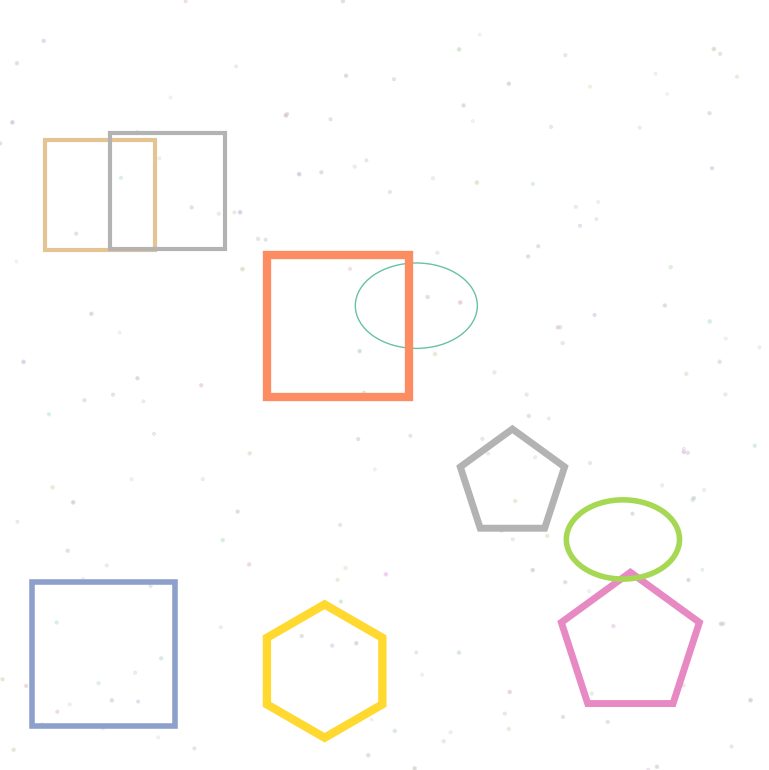[{"shape": "oval", "thickness": 0.5, "radius": 0.4, "center": [0.541, 0.603]}, {"shape": "square", "thickness": 3, "radius": 0.46, "center": [0.438, 0.576]}, {"shape": "square", "thickness": 2, "radius": 0.47, "center": [0.134, 0.15]}, {"shape": "pentagon", "thickness": 2.5, "radius": 0.47, "center": [0.819, 0.163]}, {"shape": "oval", "thickness": 2, "radius": 0.37, "center": [0.809, 0.299]}, {"shape": "hexagon", "thickness": 3, "radius": 0.43, "center": [0.422, 0.128]}, {"shape": "square", "thickness": 1.5, "radius": 0.36, "center": [0.13, 0.747]}, {"shape": "square", "thickness": 1.5, "radius": 0.38, "center": [0.218, 0.752]}, {"shape": "pentagon", "thickness": 2.5, "radius": 0.36, "center": [0.665, 0.372]}]